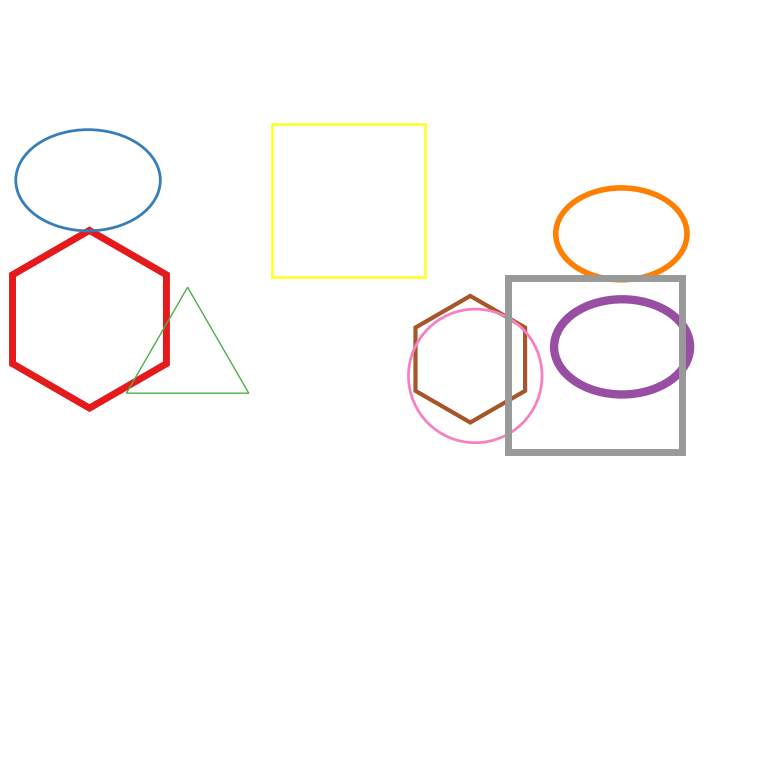[{"shape": "hexagon", "thickness": 2.5, "radius": 0.58, "center": [0.116, 0.585]}, {"shape": "oval", "thickness": 1, "radius": 0.47, "center": [0.114, 0.766]}, {"shape": "triangle", "thickness": 0.5, "radius": 0.46, "center": [0.244, 0.535]}, {"shape": "oval", "thickness": 3, "radius": 0.44, "center": [0.808, 0.55]}, {"shape": "oval", "thickness": 2, "radius": 0.43, "center": [0.807, 0.696]}, {"shape": "square", "thickness": 1, "radius": 0.5, "center": [0.453, 0.739]}, {"shape": "hexagon", "thickness": 1.5, "radius": 0.41, "center": [0.611, 0.534]}, {"shape": "circle", "thickness": 1, "radius": 0.43, "center": [0.617, 0.512]}, {"shape": "square", "thickness": 2.5, "radius": 0.56, "center": [0.773, 0.526]}]